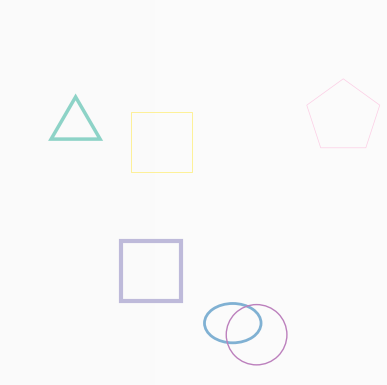[{"shape": "triangle", "thickness": 2.5, "radius": 0.36, "center": [0.195, 0.675]}, {"shape": "square", "thickness": 3, "radius": 0.39, "center": [0.389, 0.296]}, {"shape": "oval", "thickness": 2, "radius": 0.36, "center": [0.601, 0.161]}, {"shape": "pentagon", "thickness": 0.5, "radius": 0.5, "center": [0.886, 0.696]}, {"shape": "circle", "thickness": 1, "radius": 0.39, "center": [0.662, 0.131]}, {"shape": "square", "thickness": 0.5, "radius": 0.39, "center": [0.417, 0.632]}]